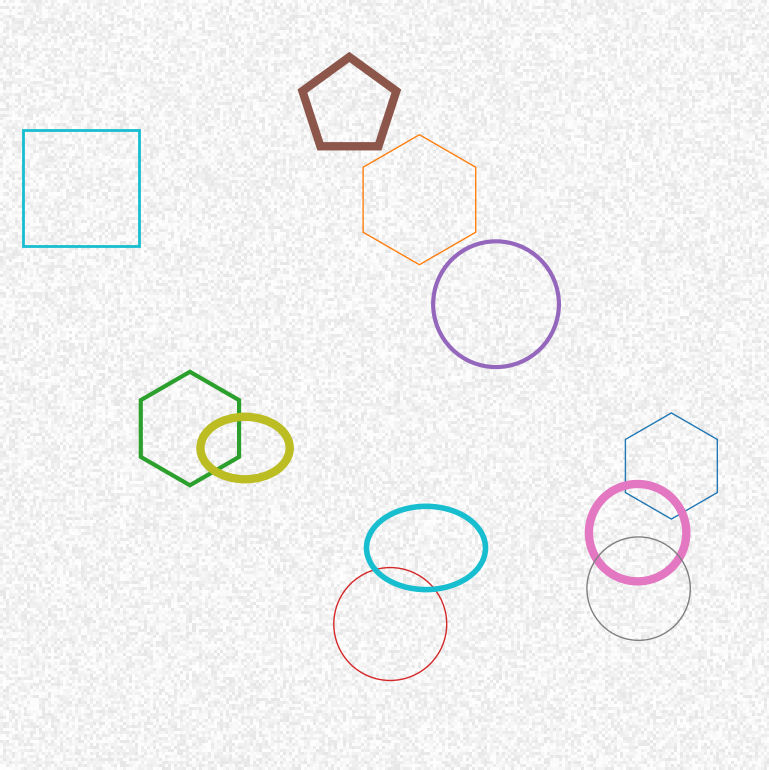[{"shape": "hexagon", "thickness": 0.5, "radius": 0.34, "center": [0.872, 0.395]}, {"shape": "hexagon", "thickness": 0.5, "radius": 0.42, "center": [0.545, 0.741]}, {"shape": "hexagon", "thickness": 1.5, "radius": 0.37, "center": [0.247, 0.443]}, {"shape": "circle", "thickness": 0.5, "radius": 0.37, "center": [0.507, 0.19]}, {"shape": "circle", "thickness": 1.5, "radius": 0.41, "center": [0.644, 0.605]}, {"shape": "pentagon", "thickness": 3, "radius": 0.32, "center": [0.454, 0.862]}, {"shape": "circle", "thickness": 3, "radius": 0.32, "center": [0.828, 0.308]}, {"shape": "circle", "thickness": 0.5, "radius": 0.34, "center": [0.829, 0.236]}, {"shape": "oval", "thickness": 3, "radius": 0.29, "center": [0.318, 0.418]}, {"shape": "oval", "thickness": 2, "radius": 0.39, "center": [0.553, 0.288]}, {"shape": "square", "thickness": 1, "radius": 0.38, "center": [0.105, 0.756]}]